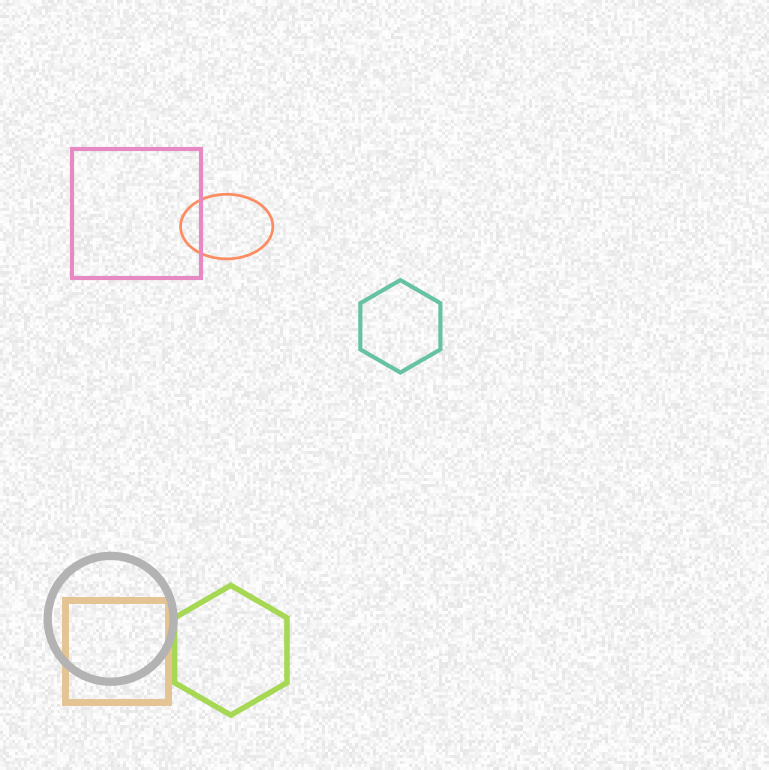[{"shape": "hexagon", "thickness": 1.5, "radius": 0.3, "center": [0.52, 0.576]}, {"shape": "oval", "thickness": 1, "radius": 0.3, "center": [0.294, 0.706]}, {"shape": "square", "thickness": 1.5, "radius": 0.42, "center": [0.177, 0.723]}, {"shape": "hexagon", "thickness": 2, "radius": 0.42, "center": [0.3, 0.156]}, {"shape": "square", "thickness": 2.5, "radius": 0.33, "center": [0.151, 0.154]}, {"shape": "circle", "thickness": 3, "radius": 0.41, "center": [0.144, 0.196]}]